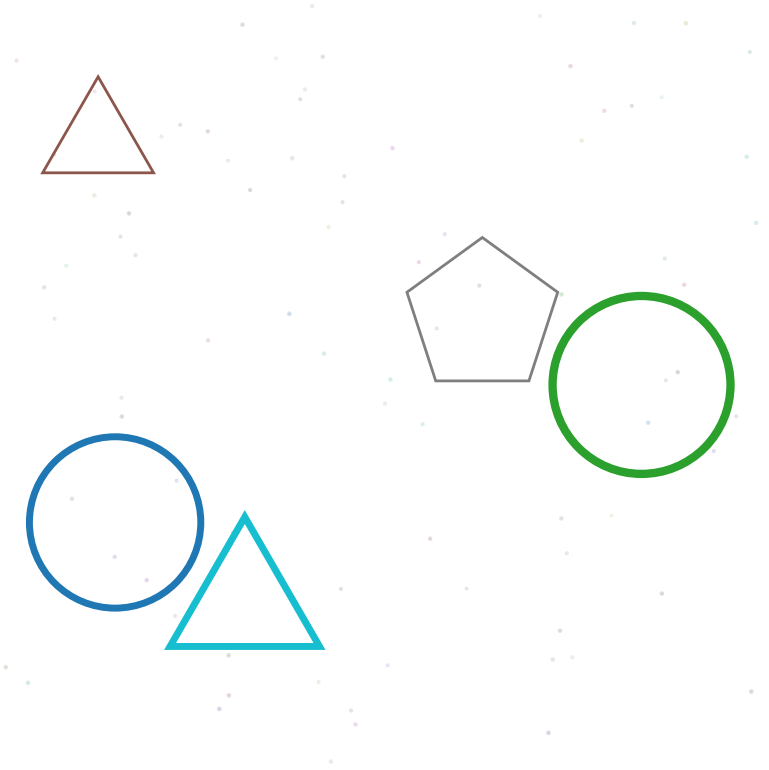[{"shape": "circle", "thickness": 2.5, "radius": 0.56, "center": [0.149, 0.322]}, {"shape": "circle", "thickness": 3, "radius": 0.58, "center": [0.833, 0.5]}, {"shape": "triangle", "thickness": 1, "radius": 0.42, "center": [0.127, 0.817]}, {"shape": "pentagon", "thickness": 1, "radius": 0.51, "center": [0.626, 0.589]}, {"shape": "triangle", "thickness": 2.5, "radius": 0.56, "center": [0.318, 0.216]}]